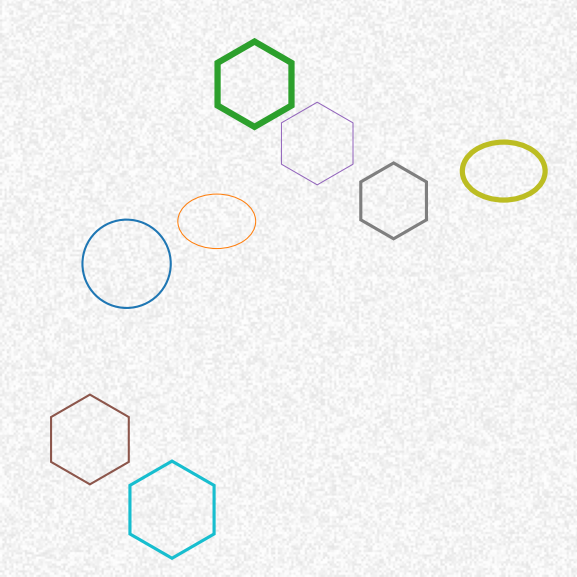[{"shape": "circle", "thickness": 1, "radius": 0.38, "center": [0.219, 0.542]}, {"shape": "oval", "thickness": 0.5, "radius": 0.34, "center": [0.375, 0.616]}, {"shape": "hexagon", "thickness": 3, "radius": 0.37, "center": [0.441, 0.853]}, {"shape": "hexagon", "thickness": 0.5, "radius": 0.36, "center": [0.549, 0.751]}, {"shape": "hexagon", "thickness": 1, "radius": 0.39, "center": [0.156, 0.238]}, {"shape": "hexagon", "thickness": 1.5, "radius": 0.33, "center": [0.682, 0.651]}, {"shape": "oval", "thickness": 2.5, "radius": 0.36, "center": [0.872, 0.703]}, {"shape": "hexagon", "thickness": 1.5, "radius": 0.42, "center": [0.298, 0.117]}]